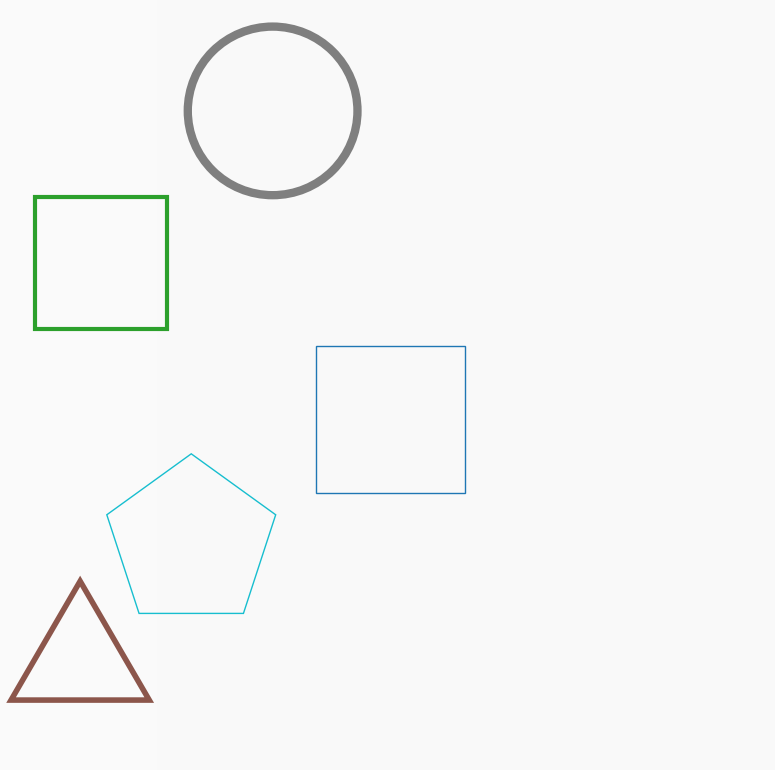[{"shape": "square", "thickness": 0.5, "radius": 0.48, "center": [0.504, 0.455]}, {"shape": "square", "thickness": 1.5, "radius": 0.43, "center": [0.13, 0.658]}, {"shape": "triangle", "thickness": 2, "radius": 0.51, "center": [0.103, 0.142]}, {"shape": "circle", "thickness": 3, "radius": 0.55, "center": [0.352, 0.856]}, {"shape": "pentagon", "thickness": 0.5, "radius": 0.57, "center": [0.247, 0.296]}]